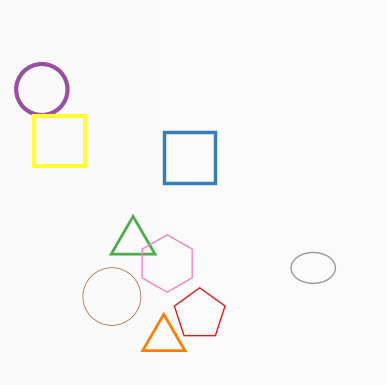[{"shape": "pentagon", "thickness": 1, "radius": 0.34, "center": [0.515, 0.184]}, {"shape": "square", "thickness": 2.5, "radius": 0.33, "center": [0.488, 0.592]}, {"shape": "triangle", "thickness": 2, "radius": 0.33, "center": [0.343, 0.373]}, {"shape": "circle", "thickness": 3, "radius": 0.33, "center": [0.108, 0.767]}, {"shape": "triangle", "thickness": 2, "radius": 0.31, "center": [0.423, 0.121]}, {"shape": "square", "thickness": 3, "radius": 0.33, "center": [0.154, 0.633]}, {"shape": "circle", "thickness": 0.5, "radius": 0.37, "center": [0.289, 0.23]}, {"shape": "hexagon", "thickness": 1, "radius": 0.37, "center": [0.431, 0.316]}, {"shape": "oval", "thickness": 1, "radius": 0.29, "center": [0.808, 0.304]}]